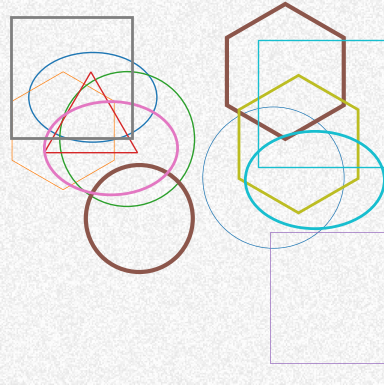[{"shape": "circle", "thickness": 0.5, "radius": 0.92, "center": [0.71, 0.539]}, {"shape": "oval", "thickness": 1, "radius": 0.83, "center": [0.241, 0.747]}, {"shape": "hexagon", "thickness": 0.5, "radius": 0.77, "center": [0.164, 0.66]}, {"shape": "circle", "thickness": 1, "radius": 0.88, "center": [0.33, 0.639]}, {"shape": "triangle", "thickness": 1, "radius": 0.7, "center": [0.236, 0.673]}, {"shape": "square", "thickness": 0.5, "radius": 0.85, "center": [0.872, 0.227]}, {"shape": "circle", "thickness": 3, "radius": 0.69, "center": [0.362, 0.432]}, {"shape": "hexagon", "thickness": 3, "radius": 0.88, "center": [0.741, 0.814]}, {"shape": "oval", "thickness": 2, "radius": 0.86, "center": [0.288, 0.615]}, {"shape": "square", "thickness": 2, "radius": 0.79, "center": [0.186, 0.798]}, {"shape": "hexagon", "thickness": 2, "radius": 0.89, "center": [0.775, 0.626]}, {"shape": "square", "thickness": 1, "radius": 0.82, "center": [0.836, 0.732]}, {"shape": "oval", "thickness": 2, "radius": 0.9, "center": [0.818, 0.532]}]